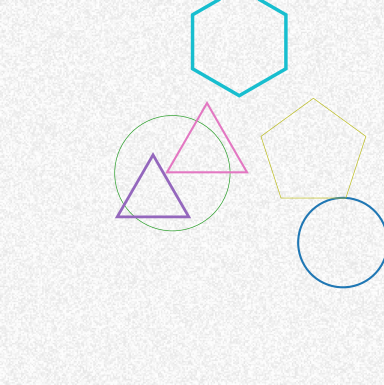[{"shape": "circle", "thickness": 1.5, "radius": 0.58, "center": [0.891, 0.37]}, {"shape": "circle", "thickness": 0.5, "radius": 0.75, "center": [0.448, 0.55]}, {"shape": "triangle", "thickness": 2, "radius": 0.54, "center": [0.397, 0.49]}, {"shape": "triangle", "thickness": 1.5, "radius": 0.6, "center": [0.538, 0.612]}, {"shape": "pentagon", "thickness": 0.5, "radius": 0.72, "center": [0.814, 0.601]}, {"shape": "hexagon", "thickness": 2.5, "radius": 0.7, "center": [0.621, 0.891]}]